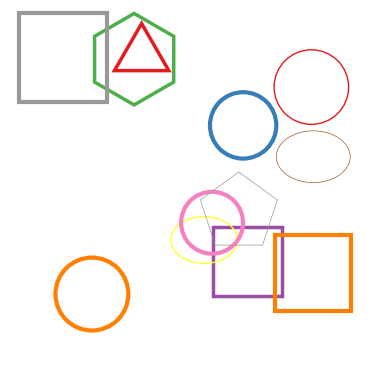[{"shape": "circle", "thickness": 1, "radius": 0.48, "center": [0.809, 0.774]}, {"shape": "triangle", "thickness": 2.5, "radius": 0.41, "center": [0.368, 0.857]}, {"shape": "circle", "thickness": 3, "radius": 0.43, "center": [0.632, 0.674]}, {"shape": "hexagon", "thickness": 2.5, "radius": 0.59, "center": [0.348, 0.846]}, {"shape": "square", "thickness": 2.5, "radius": 0.45, "center": [0.643, 0.32]}, {"shape": "circle", "thickness": 3, "radius": 0.47, "center": [0.239, 0.236]}, {"shape": "square", "thickness": 3, "radius": 0.5, "center": [0.813, 0.291]}, {"shape": "oval", "thickness": 1, "radius": 0.43, "center": [0.53, 0.377]}, {"shape": "oval", "thickness": 0.5, "radius": 0.48, "center": [0.814, 0.593]}, {"shape": "circle", "thickness": 3, "radius": 0.4, "center": [0.551, 0.421]}, {"shape": "square", "thickness": 3, "radius": 0.57, "center": [0.164, 0.851]}, {"shape": "pentagon", "thickness": 0.5, "radius": 0.52, "center": [0.62, 0.448]}]